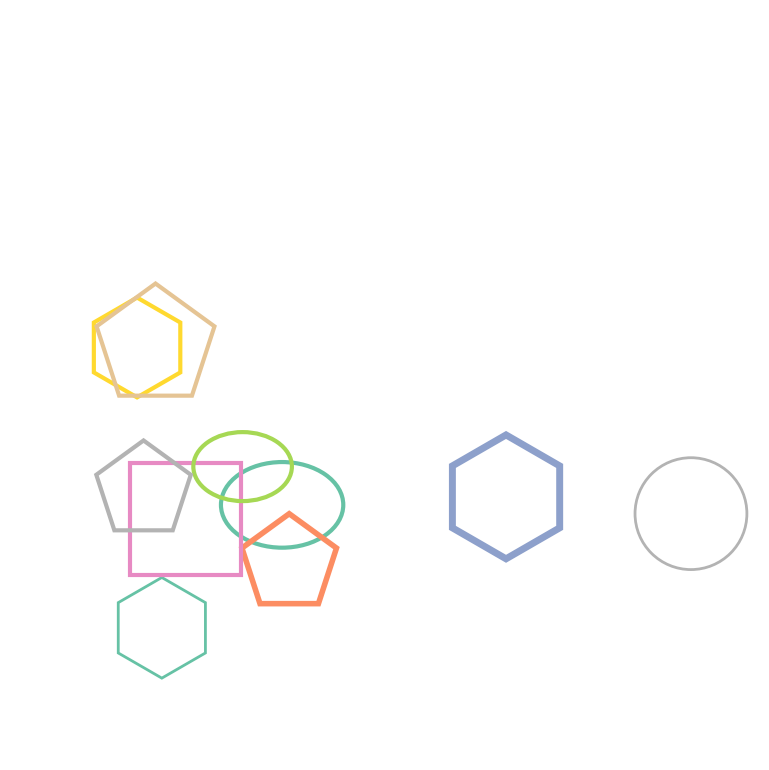[{"shape": "hexagon", "thickness": 1, "radius": 0.33, "center": [0.21, 0.185]}, {"shape": "oval", "thickness": 1.5, "radius": 0.4, "center": [0.366, 0.344]}, {"shape": "pentagon", "thickness": 2, "radius": 0.32, "center": [0.376, 0.268]}, {"shape": "hexagon", "thickness": 2.5, "radius": 0.4, "center": [0.657, 0.355]}, {"shape": "square", "thickness": 1.5, "radius": 0.36, "center": [0.241, 0.326]}, {"shape": "oval", "thickness": 1.5, "radius": 0.32, "center": [0.315, 0.394]}, {"shape": "hexagon", "thickness": 1.5, "radius": 0.32, "center": [0.178, 0.549]}, {"shape": "pentagon", "thickness": 1.5, "radius": 0.4, "center": [0.202, 0.551]}, {"shape": "circle", "thickness": 1, "radius": 0.36, "center": [0.897, 0.333]}, {"shape": "pentagon", "thickness": 1.5, "radius": 0.32, "center": [0.186, 0.363]}]